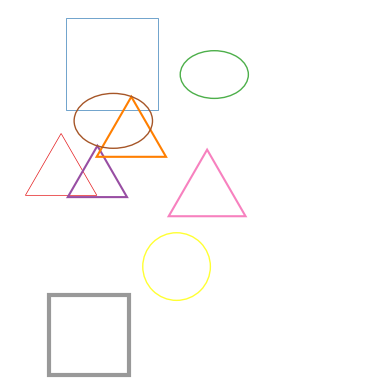[{"shape": "triangle", "thickness": 0.5, "radius": 0.54, "center": [0.159, 0.546]}, {"shape": "square", "thickness": 0.5, "radius": 0.6, "center": [0.291, 0.835]}, {"shape": "oval", "thickness": 1, "radius": 0.44, "center": [0.557, 0.806]}, {"shape": "triangle", "thickness": 1.5, "radius": 0.44, "center": [0.253, 0.532]}, {"shape": "triangle", "thickness": 1.5, "radius": 0.52, "center": [0.341, 0.645]}, {"shape": "circle", "thickness": 1, "radius": 0.44, "center": [0.459, 0.308]}, {"shape": "oval", "thickness": 1, "radius": 0.51, "center": [0.294, 0.686]}, {"shape": "triangle", "thickness": 1.5, "radius": 0.58, "center": [0.538, 0.496]}, {"shape": "square", "thickness": 3, "radius": 0.52, "center": [0.23, 0.129]}]